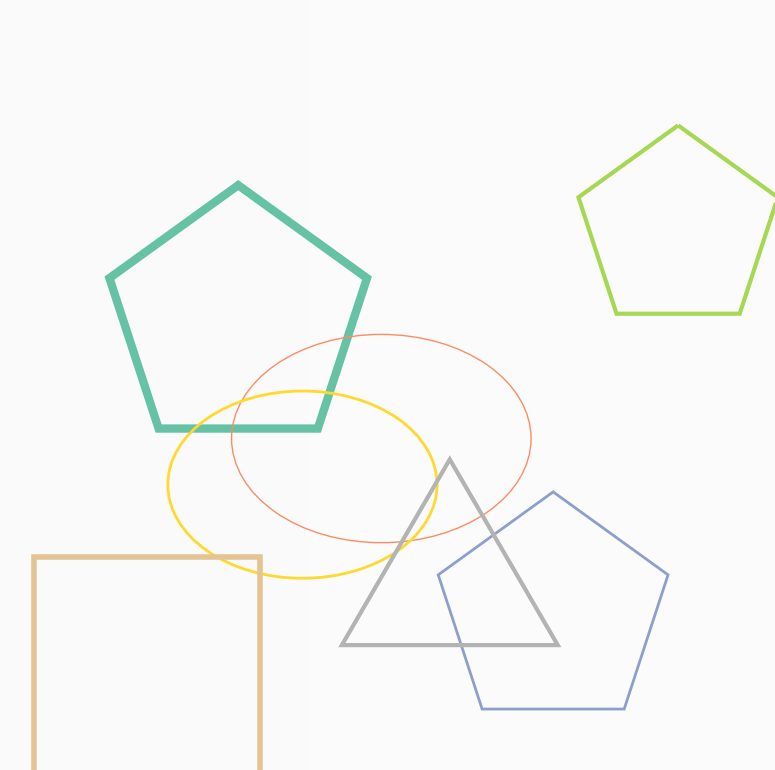[{"shape": "pentagon", "thickness": 3, "radius": 0.87, "center": [0.307, 0.585]}, {"shape": "oval", "thickness": 0.5, "radius": 0.97, "center": [0.492, 0.43]}, {"shape": "pentagon", "thickness": 1, "radius": 0.78, "center": [0.714, 0.205]}, {"shape": "pentagon", "thickness": 1.5, "radius": 0.68, "center": [0.875, 0.702]}, {"shape": "oval", "thickness": 1, "radius": 0.87, "center": [0.39, 0.371]}, {"shape": "square", "thickness": 2, "radius": 0.73, "center": [0.19, 0.131]}, {"shape": "triangle", "thickness": 1.5, "radius": 0.8, "center": [0.58, 0.243]}]